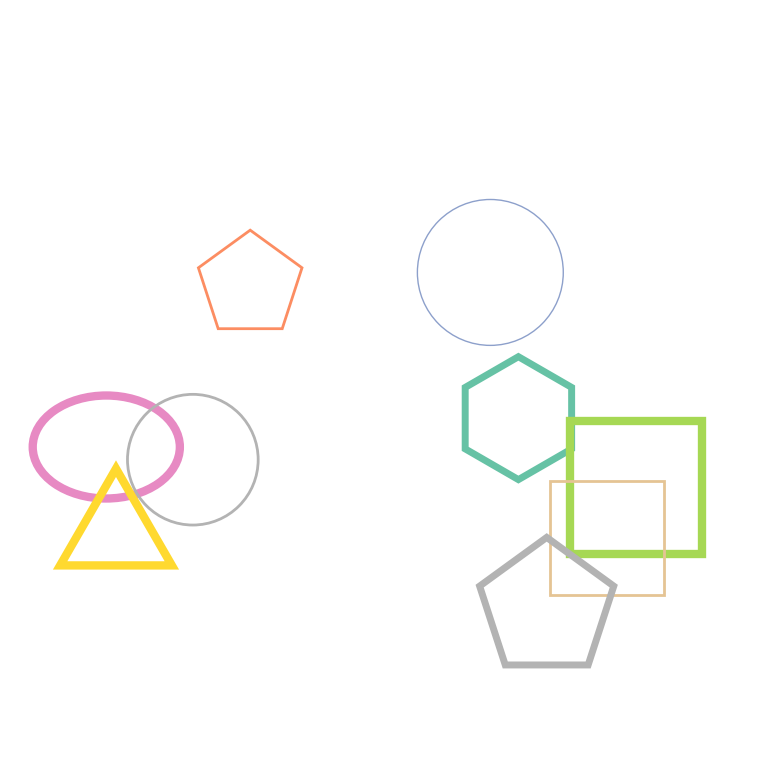[{"shape": "hexagon", "thickness": 2.5, "radius": 0.4, "center": [0.673, 0.457]}, {"shape": "pentagon", "thickness": 1, "radius": 0.35, "center": [0.325, 0.63]}, {"shape": "circle", "thickness": 0.5, "radius": 0.47, "center": [0.637, 0.646]}, {"shape": "oval", "thickness": 3, "radius": 0.48, "center": [0.138, 0.419]}, {"shape": "square", "thickness": 3, "radius": 0.43, "center": [0.826, 0.367]}, {"shape": "triangle", "thickness": 3, "radius": 0.42, "center": [0.151, 0.308]}, {"shape": "square", "thickness": 1, "radius": 0.37, "center": [0.788, 0.301]}, {"shape": "circle", "thickness": 1, "radius": 0.42, "center": [0.25, 0.403]}, {"shape": "pentagon", "thickness": 2.5, "radius": 0.46, "center": [0.71, 0.211]}]